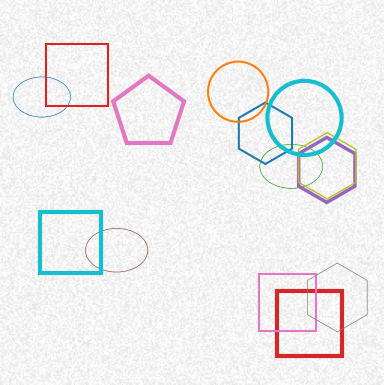[{"shape": "hexagon", "thickness": 1.5, "radius": 0.4, "center": [0.689, 0.654]}, {"shape": "oval", "thickness": 0.5, "radius": 0.37, "center": [0.109, 0.748]}, {"shape": "circle", "thickness": 1.5, "radius": 0.39, "center": [0.619, 0.762]}, {"shape": "oval", "thickness": 0.5, "radius": 0.41, "center": [0.757, 0.568]}, {"shape": "square", "thickness": 3, "radius": 0.42, "center": [0.804, 0.16]}, {"shape": "square", "thickness": 1.5, "radius": 0.4, "center": [0.2, 0.805]}, {"shape": "hexagon", "thickness": 2.5, "radius": 0.42, "center": [0.849, 0.559]}, {"shape": "oval", "thickness": 0.5, "radius": 0.4, "center": [0.303, 0.35]}, {"shape": "pentagon", "thickness": 3, "radius": 0.48, "center": [0.386, 0.707]}, {"shape": "square", "thickness": 1.5, "radius": 0.37, "center": [0.746, 0.214]}, {"shape": "hexagon", "thickness": 0.5, "radius": 0.45, "center": [0.876, 0.227]}, {"shape": "hexagon", "thickness": 1, "radius": 0.43, "center": [0.85, 0.569]}, {"shape": "circle", "thickness": 3, "radius": 0.48, "center": [0.791, 0.694]}, {"shape": "square", "thickness": 3, "radius": 0.4, "center": [0.183, 0.369]}]